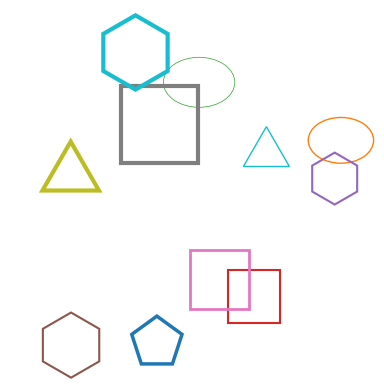[{"shape": "pentagon", "thickness": 2.5, "radius": 0.34, "center": [0.407, 0.11]}, {"shape": "oval", "thickness": 1, "radius": 0.42, "center": [0.885, 0.635]}, {"shape": "oval", "thickness": 0.5, "radius": 0.46, "center": [0.517, 0.786]}, {"shape": "square", "thickness": 1.5, "radius": 0.34, "center": [0.659, 0.23]}, {"shape": "hexagon", "thickness": 1.5, "radius": 0.34, "center": [0.869, 0.536]}, {"shape": "hexagon", "thickness": 1.5, "radius": 0.42, "center": [0.185, 0.104]}, {"shape": "square", "thickness": 2, "radius": 0.38, "center": [0.57, 0.273]}, {"shape": "square", "thickness": 3, "radius": 0.5, "center": [0.415, 0.677]}, {"shape": "triangle", "thickness": 3, "radius": 0.42, "center": [0.184, 0.548]}, {"shape": "triangle", "thickness": 1, "radius": 0.34, "center": [0.692, 0.602]}, {"shape": "hexagon", "thickness": 3, "radius": 0.48, "center": [0.352, 0.864]}]